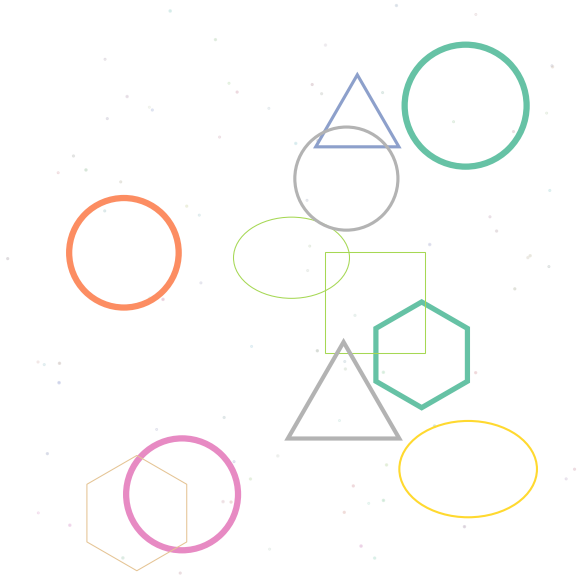[{"shape": "hexagon", "thickness": 2.5, "radius": 0.46, "center": [0.73, 0.385]}, {"shape": "circle", "thickness": 3, "radius": 0.53, "center": [0.806, 0.816]}, {"shape": "circle", "thickness": 3, "radius": 0.47, "center": [0.215, 0.561]}, {"shape": "triangle", "thickness": 1.5, "radius": 0.42, "center": [0.619, 0.786]}, {"shape": "circle", "thickness": 3, "radius": 0.48, "center": [0.315, 0.143]}, {"shape": "square", "thickness": 0.5, "radius": 0.43, "center": [0.649, 0.475]}, {"shape": "oval", "thickness": 0.5, "radius": 0.5, "center": [0.505, 0.553]}, {"shape": "oval", "thickness": 1, "radius": 0.6, "center": [0.811, 0.187]}, {"shape": "hexagon", "thickness": 0.5, "radius": 0.5, "center": [0.237, 0.111]}, {"shape": "circle", "thickness": 1.5, "radius": 0.45, "center": [0.6, 0.69]}, {"shape": "triangle", "thickness": 2, "radius": 0.56, "center": [0.595, 0.295]}]